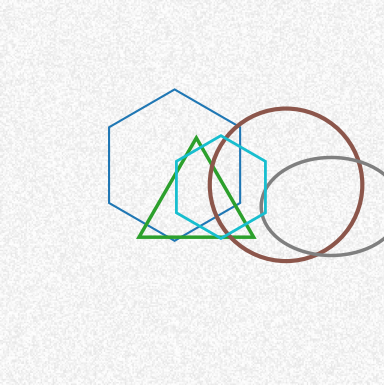[{"shape": "hexagon", "thickness": 1.5, "radius": 0.98, "center": [0.454, 0.571]}, {"shape": "triangle", "thickness": 2.5, "radius": 0.86, "center": [0.51, 0.47]}, {"shape": "circle", "thickness": 3, "radius": 0.99, "center": [0.743, 0.52]}, {"shape": "oval", "thickness": 2.5, "radius": 0.91, "center": [0.86, 0.464]}, {"shape": "hexagon", "thickness": 2, "radius": 0.67, "center": [0.574, 0.514]}]